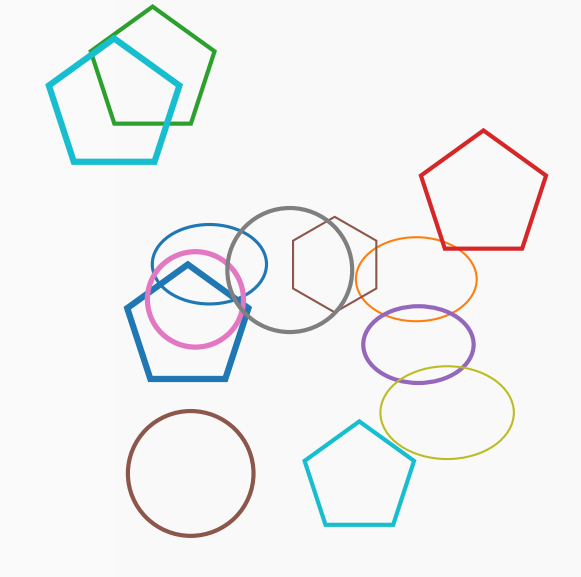[{"shape": "oval", "thickness": 1.5, "radius": 0.49, "center": [0.36, 0.542]}, {"shape": "pentagon", "thickness": 3, "radius": 0.55, "center": [0.323, 0.432]}, {"shape": "oval", "thickness": 1, "radius": 0.52, "center": [0.716, 0.516]}, {"shape": "pentagon", "thickness": 2, "radius": 0.56, "center": [0.263, 0.876]}, {"shape": "pentagon", "thickness": 2, "radius": 0.57, "center": [0.832, 0.66]}, {"shape": "oval", "thickness": 2, "radius": 0.47, "center": [0.72, 0.402]}, {"shape": "hexagon", "thickness": 1, "radius": 0.41, "center": [0.576, 0.541]}, {"shape": "circle", "thickness": 2, "radius": 0.54, "center": [0.328, 0.179]}, {"shape": "circle", "thickness": 2.5, "radius": 0.41, "center": [0.336, 0.481]}, {"shape": "circle", "thickness": 2, "radius": 0.54, "center": [0.499, 0.532]}, {"shape": "oval", "thickness": 1, "radius": 0.57, "center": [0.769, 0.285]}, {"shape": "pentagon", "thickness": 2, "radius": 0.5, "center": [0.618, 0.17]}, {"shape": "pentagon", "thickness": 3, "radius": 0.59, "center": [0.196, 0.815]}]